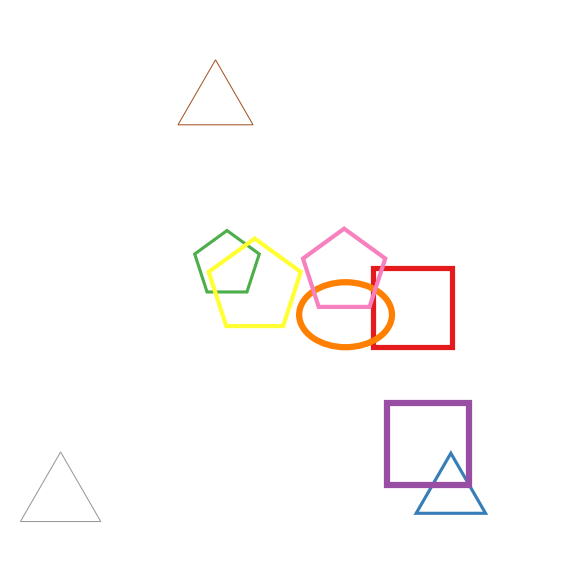[{"shape": "square", "thickness": 2.5, "radius": 0.34, "center": [0.714, 0.467]}, {"shape": "triangle", "thickness": 1.5, "radius": 0.35, "center": [0.781, 0.145]}, {"shape": "pentagon", "thickness": 1.5, "radius": 0.29, "center": [0.393, 0.541]}, {"shape": "square", "thickness": 3, "radius": 0.35, "center": [0.74, 0.23]}, {"shape": "oval", "thickness": 3, "radius": 0.4, "center": [0.598, 0.454]}, {"shape": "pentagon", "thickness": 2, "radius": 0.42, "center": [0.441, 0.502]}, {"shape": "triangle", "thickness": 0.5, "radius": 0.38, "center": [0.373, 0.821]}, {"shape": "pentagon", "thickness": 2, "radius": 0.37, "center": [0.596, 0.528]}, {"shape": "triangle", "thickness": 0.5, "radius": 0.4, "center": [0.105, 0.136]}]